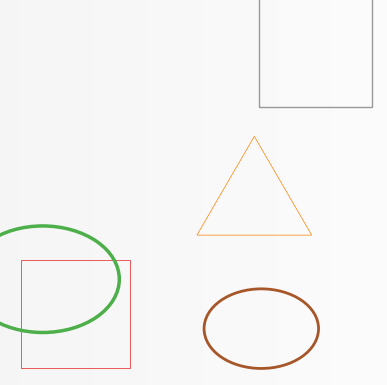[{"shape": "square", "thickness": 0.5, "radius": 0.7, "center": [0.195, 0.184]}, {"shape": "oval", "thickness": 2.5, "radius": 0.99, "center": [0.11, 0.275]}, {"shape": "triangle", "thickness": 0.5, "radius": 0.86, "center": [0.656, 0.475]}, {"shape": "oval", "thickness": 2, "radius": 0.74, "center": [0.674, 0.146]}, {"shape": "square", "thickness": 1, "radius": 0.73, "center": [0.814, 0.869]}]